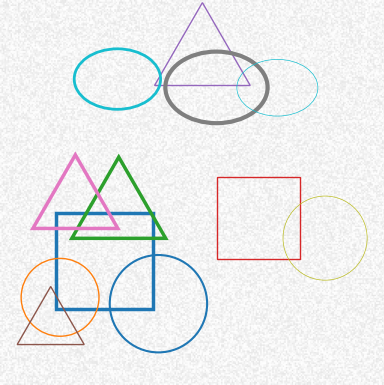[{"shape": "square", "thickness": 2.5, "radius": 0.63, "center": [0.272, 0.322]}, {"shape": "circle", "thickness": 1.5, "radius": 0.63, "center": [0.412, 0.211]}, {"shape": "circle", "thickness": 1, "radius": 0.51, "center": [0.156, 0.228]}, {"shape": "triangle", "thickness": 2.5, "radius": 0.7, "center": [0.308, 0.451]}, {"shape": "square", "thickness": 1, "radius": 0.53, "center": [0.672, 0.434]}, {"shape": "triangle", "thickness": 1, "radius": 0.72, "center": [0.526, 0.85]}, {"shape": "triangle", "thickness": 1, "radius": 0.5, "center": [0.132, 0.155]}, {"shape": "triangle", "thickness": 2.5, "radius": 0.64, "center": [0.196, 0.47]}, {"shape": "oval", "thickness": 3, "radius": 0.66, "center": [0.562, 0.773]}, {"shape": "circle", "thickness": 0.5, "radius": 0.55, "center": [0.844, 0.382]}, {"shape": "oval", "thickness": 2, "radius": 0.56, "center": [0.305, 0.795]}, {"shape": "oval", "thickness": 0.5, "radius": 0.53, "center": [0.72, 0.772]}]